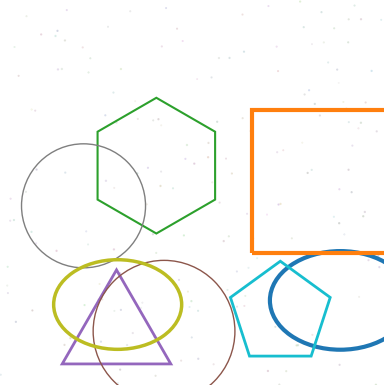[{"shape": "oval", "thickness": 3, "radius": 0.91, "center": [0.884, 0.22]}, {"shape": "square", "thickness": 3, "radius": 0.93, "center": [0.84, 0.529]}, {"shape": "hexagon", "thickness": 1.5, "radius": 0.88, "center": [0.406, 0.57]}, {"shape": "triangle", "thickness": 2, "radius": 0.81, "center": [0.303, 0.136]}, {"shape": "circle", "thickness": 1, "radius": 0.92, "center": [0.426, 0.14]}, {"shape": "circle", "thickness": 1, "radius": 0.81, "center": [0.217, 0.465]}, {"shape": "oval", "thickness": 2.5, "radius": 0.83, "center": [0.306, 0.209]}, {"shape": "pentagon", "thickness": 2, "radius": 0.68, "center": [0.728, 0.185]}]